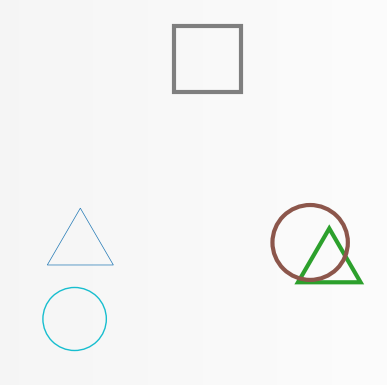[{"shape": "triangle", "thickness": 0.5, "radius": 0.49, "center": [0.207, 0.361]}, {"shape": "triangle", "thickness": 3, "radius": 0.47, "center": [0.85, 0.313]}, {"shape": "circle", "thickness": 3, "radius": 0.49, "center": [0.8, 0.37]}, {"shape": "square", "thickness": 3, "radius": 0.43, "center": [0.536, 0.846]}, {"shape": "circle", "thickness": 1, "radius": 0.41, "center": [0.193, 0.171]}]